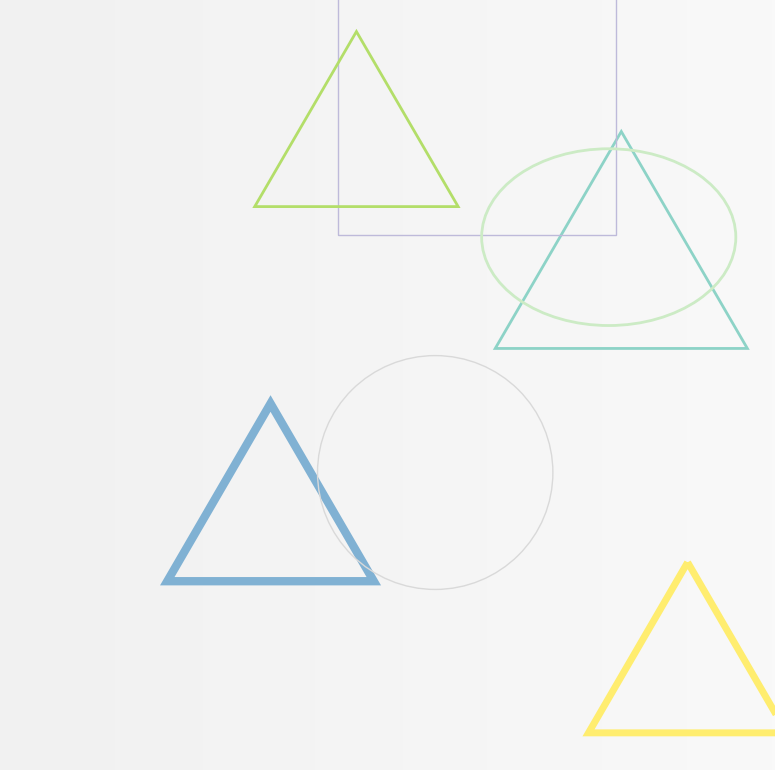[{"shape": "triangle", "thickness": 1, "radius": 0.94, "center": [0.802, 0.641]}, {"shape": "square", "thickness": 0.5, "radius": 0.9, "center": [0.615, 0.874]}, {"shape": "triangle", "thickness": 3, "radius": 0.77, "center": [0.349, 0.322]}, {"shape": "triangle", "thickness": 1, "radius": 0.76, "center": [0.46, 0.807]}, {"shape": "circle", "thickness": 0.5, "radius": 0.76, "center": [0.562, 0.386]}, {"shape": "oval", "thickness": 1, "radius": 0.82, "center": [0.785, 0.692]}, {"shape": "triangle", "thickness": 2.5, "radius": 0.74, "center": [0.887, 0.122]}]